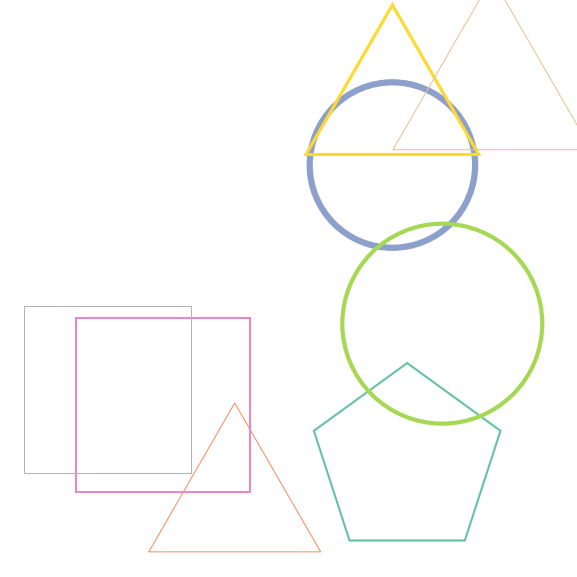[{"shape": "pentagon", "thickness": 1, "radius": 0.85, "center": [0.705, 0.201]}, {"shape": "triangle", "thickness": 0.5, "radius": 0.86, "center": [0.406, 0.129]}, {"shape": "circle", "thickness": 3, "radius": 0.72, "center": [0.68, 0.713]}, {"shape": "square", "thickness": 1, "radius": 0.75, "center": [0.282, 0.297]}, {"shape": "circle", "thickness": 2, "radius": 0.87, "center": [0.766, 0.439]}, {"shape": "triangle", "thickness": 1.5, "radius": 0.86, "center": [0.679, 0.818]}, {"shape": "triangle", "thickness": 0.5, "radius": 0.99, "center": [0.852, 0.839]}, {"shape": "square", "thickness": 0.5, "radius": 0.72, "center": [0.186, 0.324]}]